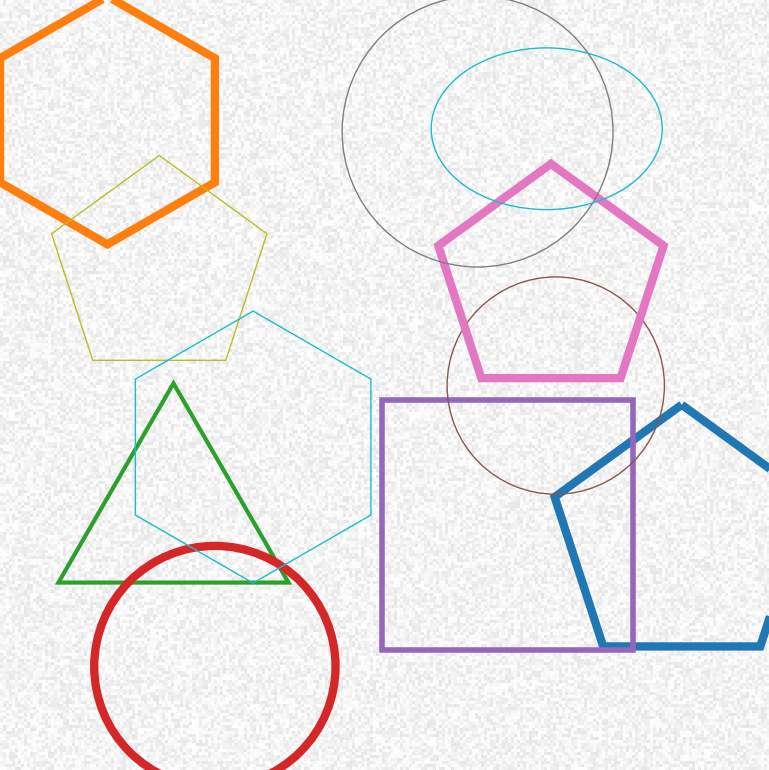[{"shape": "pentagon", "thickness": 3, "radius": 0.87, "center": [0.885, 0.301]}, {"shape": "hexagon", "thickness": 3, "radius": 0.81, "center": [0.14, 0.844]}, {"shape": "triangle", "thickness": 1.5, "radius": 0.86, "center": [0.225, 0.33]}, {"shape": "circle", "thickness": 3, "radius": 0.78, "center": [0.279, 0.134]}, {"shape": "square", "thickness": 2, "radius": 0.81, "center": [0.659, 0.318]}, {"shape": "circle", "thickness": 0.5, "radius": 0.71, "center": [0.722, 0.499]}, {"shape": "pentagon", "thickness": 3, "radius": 0.77, "center": [0.716, 0.633]}, {"shape": "circle", "thickness": 0.5, "radius": 0.88, "center": [0.62, 0.829]}, {"shape": "pentagon", "thickness": 0.5, "radius": 0.74, "center": [0.207, 0.651]}, {"shape": "hexagon", "thickness": 0.5, "radius": 0.88, "center": [0.329, 0.419]}, {"shape": "oval", "thickness": 0.5, "radius": 0.75, "center": [0.71, 0.833]}]